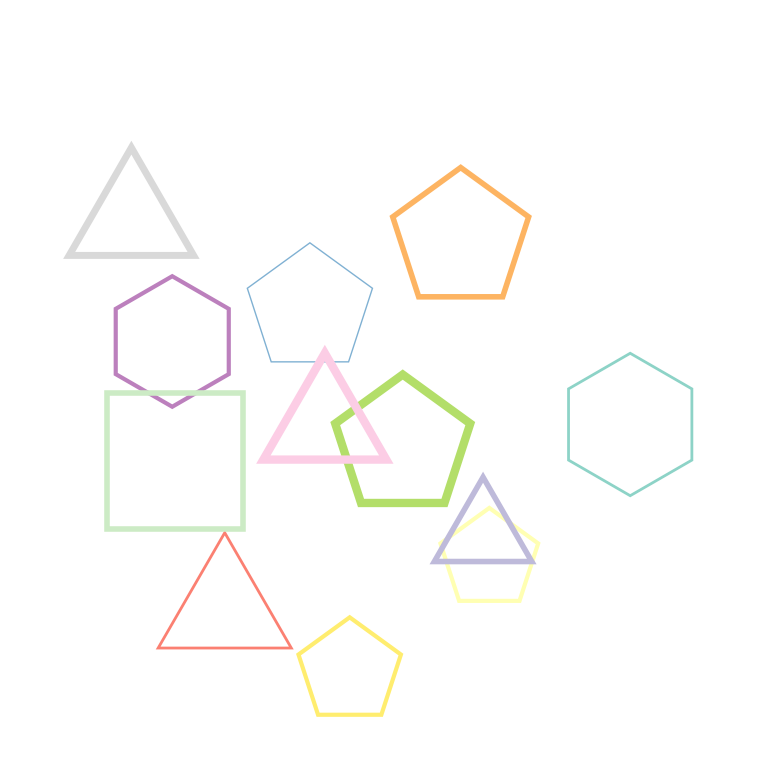[{"shape": "hexagon", "thickness": 1, "radius": 0.46, "center": [0.818, 0.449]}, {"shape": "pentagon", "thickness": 1.5, "radius": 0.33, "center": [0.635, 0.274]}, {"shape": "triangle", "thickness": 2, "radius": 0.37, "center": [0.627, 0.307]}, {"shape": "triangle", "thickness": 1, "radius": 0.5, "center": [0.292, 0.208]}, {"shape": "pentagon", "thickness": 0.5, "radius": 0.43, "center": [0.402, 0.599]}, {"shape": "pentagon", "thickness": 2, "radius": 0.46, "center": [0.598, 0.69]}, {"shape": "pentagon", "thickness": 3, "radius": 0.46, "center": [0.523, 0.421]}, {"shape": "triangle", "thickness": 3, "radius": 0.46, "center": [0.422, 0.449]}, {"shape": "triangle", "thickness": 2.5, "radius": 0.47, "center": [0.171, 0.715]}, {"shape": "hexagon", "thickness": 1.5, "radius": 0.42, "center": [0.224, 0.557]}, {"shape": "square", "thickness": 2, "radius": 0.44, "center": [0.227, 0.401]}, {"shape": "pentagon", "thickness": 1.5, "radius": 0.35, "center": [0.454, 0.128]}]